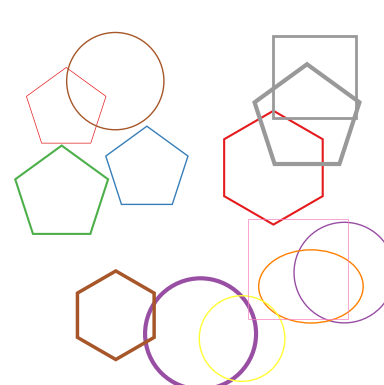[{"shape": "hexagon", "thickness": 1.5, "radius": 0.74, "center": [0.71, 0.564]}, {"shape": "pentagon", "thickness": 0.5, "radius": 0.54, "center": [0.172, 0.716]}, {"shape": "pentagon", "thickness": 1, "radius": 0.56, "center": [0.381, 0.56]}, {"shape": "pentagon", "thickness": 1.5, "radius": 0.63, "center": [0.16, 0.495]}, {"shape": "circle", "thickness": 1, "radius": 0.65, "center": [0.894, 0.292]}, {"shape": "circle", "thickness": 3, "radius": 0.72, "center": [0.521, 0.133]}, {"shape": "oval", "thickness": 1, "radius": 0.68, "center": [0.808, 0.256]}, {"shape": "circle", "thickness": 1, "radius": 0.56, "center": [0.629, 0.121]}, {"shape": "hexagon", "thickness": 2.5, "radius": 0.58, "center": [0.301, 0.181]}, {"shape": "circle", "thickness": 1, "radius": 0.63, "center": [0.299, 0.789]}, {"shape": "square", "thickness": 0.5, "radius": 0.65, "center": [0.775, 0.302]}, {"shape": "square", "thickness": 2, "radius": 0.54, "center": [0.817, 0.8]}, {"shape": "pentagon", "thickness": 3, "radius": 0.72, "center": [0.797, 0.69]}]